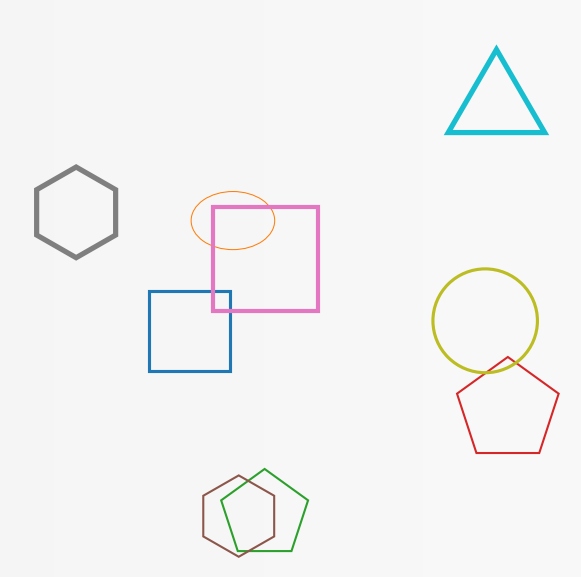[{"shape": "square", "thickness": 1.5, "radius": 0.35, "center": [0.327, 0.426]}, {"shape": "oval", "thickness": 0.5, "radius": 0.36, "center": [0.401, 0.617]}, {"shape": "pentagon", "thickness": 1, "radius": 0.39, "center": [0.455, 0.108]}, {"shape": "pentagon", "thickness": 1, "radius": 0.46, "center": [0.874, 0.289]}, {"shape": "hexagon", "thickness": 1, "radius": 0.35, "center": [0.411, 0.105]}, {"shape": "square", "thickness": 2, "radius": 0.45, "center": [0.457, 0.551]}, {"shape": "hexagon", "thickness": 2.5, "radius": 0.39, "center": [0.131, 0.631]}, {"shape": "circle", "thickness": 1.5, "radius": 0.45, "center": [0.835, 0.444]}, {"shape": "triangle", "thickness": 2.5, "radius": 0.48, "center": [0.854, 0.817]}]